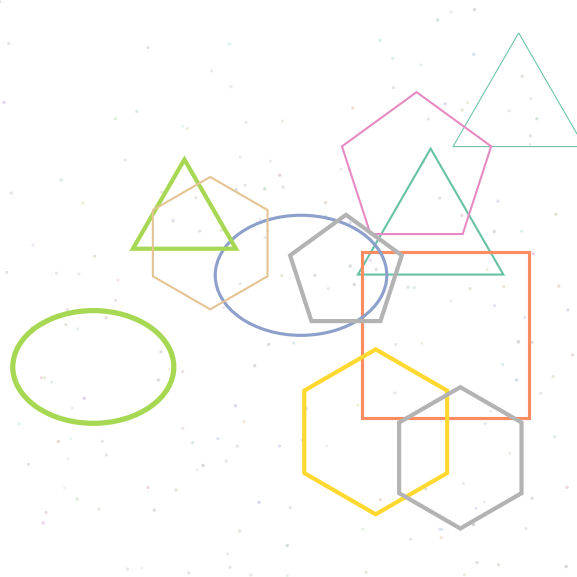[{"shape": "triangle", "thickness": 1, "radius": 0.73, "center": [0.746, 0.596]}, {"shape": "triangle", "thickness": 0.5, "radius": 0.66, "center": [0.898, 0.811]}, {"shape": "square", "thickness": 1.5, "radius": 0.72, "center": [0.772, 0.419]}, {"shape": "oval", "thickness": 1.5, "radius": 0.74, "center": [0.521, 0.522]}, {"shape": "pentagon", "thickness": 1, "radius": 0.68, "center": [0.721, 0.704]}, {"shape": "oval", "thickness": 2.5, "radius": 0.7, "center": [0.162, 0.364]}, {"shape": "triangle", "thickness": 2, "radius": 0.52, "center": [0.319, 0.62]}, {"shape": "hexagon", "thickness": 2, "radius": 0.71, "center": [0.651, 0.251]}, {"shape": "hexagon", "thickness": 1, "radius": 0.57, "center": [0.364, 0.578]}, {"shape": "hexagon", "thickness": 2, "radius": 0.61, "center": [0.797, 0.206]}, {"shape": "pentagon", "thickness": 2, "radius": 0.51, "center": [0.599, 0.525]}]